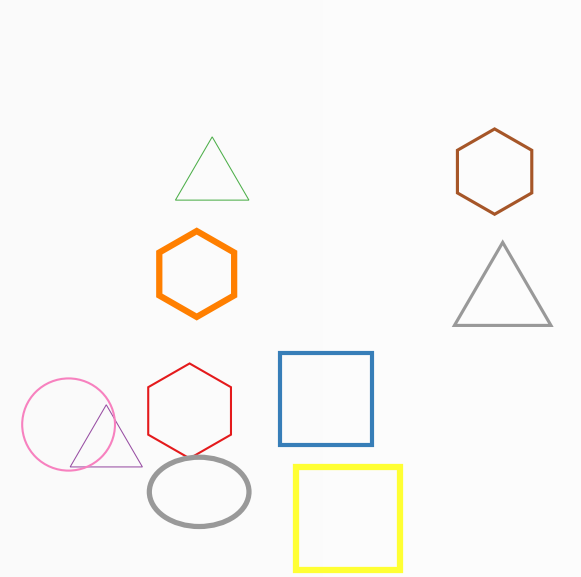[{"shape": "hexagon", "thickness": 1, "radius": 0.41, "center": [0.326, 0.288]}, {"shape": "square", "thickness": 2, "radius": 0.4, "center": [0.561, 0.308]}, {"shape": "triangle", "thickness": 0.5, "radius": 0.37, "center": [0.365, 0.689]}, {"shape": "triangle", "thickness": 0.5, "radius": 0.36, "center": [0.183, 0.226]}, {"shape": "hexagon", "thickness": 3, "radius": 0.37, "center": [0.338, 0.525]}, {"shape": "square", "thickness": 3, "radius": 0.45, "center": [0.598, 0.101]}, {"shape": "hexagon", "thickness": 1.5, "radius": 0.37, "center": [0.851, 0.702]}, {"shape": "circle", "thickness": 1, "radius": 0.4, "center": [0.118, 0.264]}, {"shape": "oval", "thickness": 2.5, "radius": 0.43, "center": [0.343, 0.147]}, {"shape": "triangle", "thickness": 1.5, "radius": 0.48, "center": [0.865, 0.484]}]